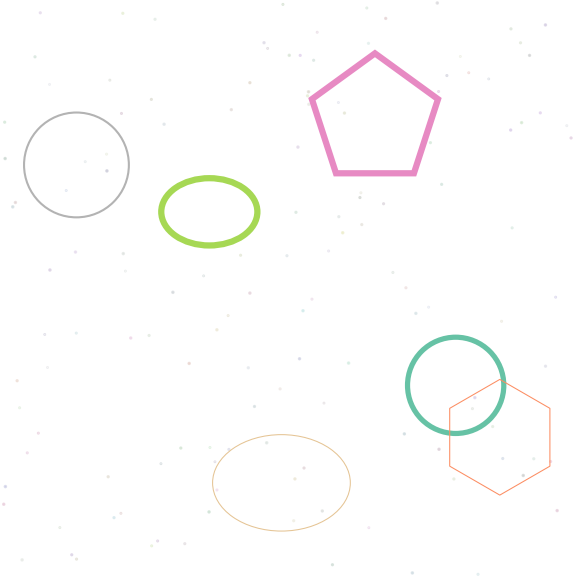[{"shape": "circle", "thickness": 2.5, "radius": 0.42, "center": [0.789, 0.332]}, {"shape": "hexagon", "thickness": 0.5, "radius": 0.5, "center": [0.865, 0.242]}, {"shape": "pentagon", "thickness": 3, "radius": 0.57, "center": [0.649, 0.792]}, {"shape": "oval", "thickness": 3, "radius": 0.42, "center": [0.362, 0.632]}, {"shape": "oval", "thickness": 0.5, "radius": 0.6, "center": [0.487, 0.163]}, {"shape": "circle", "thickness": 1, "radius": 0.45, "center": [0.132, 0.714]}]